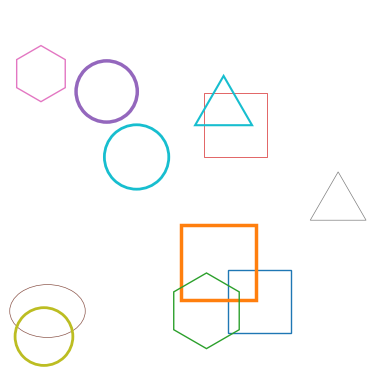[{"shape": "square", "thickness": 1, "radius": 0.41, "center": [0.673, 0.218]}, {"shape": "square", "thickness": 2.5, "radius": 0.48, "center": [0.568, 0.319]}, {"shape": "hexagon", "thickness": 1, "radius": 0.49, "center": [0.536, 0.193]}, {"shape": "square", "thickness": 0.5, "radius": 0.41, "center": [0.611, 0.675]}, {"shape": "circle", "thickness": 2.5, "radius": 0.4, "center": [0.277, 0.762]}, {"shape": "oval", "thickness": 0.5, "radius": 0.49, "center": [0.123, 0.192]}, {"shape": "hexagon", "thickness": 1, "radius": 0.36, "center": [0.106, 0.809]}, {"shape": "triangle", "thickness": 0.5, "radius": 0.42, "center": [0.878, 0.47]}, {"shape": "circle", "thickness": 2, "radius": 0.38, "center": [0.114, 0.126]}, {"shape": "circle", "thickness": 2, "radius": 0.42, "center": [0.355, 0.592]}, {"shape": "triangle", "thickness": 1.5, "radius": 0.43, "center": [0.581, 0.717]}]